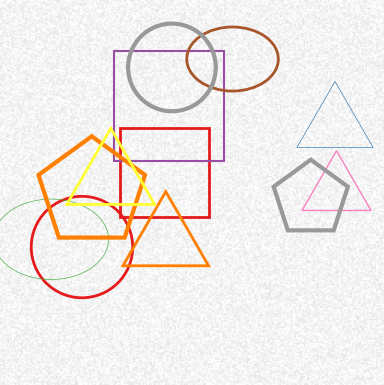[{"shape": "square", "thickness": 2, "radius": 0.58, "center": [0.428, 0.553]}, {"shape": "circle", "thickness": 2, "radius": 0.66, "center": [0.213, 0.358]}, {"shape": "triangle", "thickness": 0.5, "radius": 0.57, "center": [0.87, 0.674]}, {"shape": "oval", "thickness": 0.5, "radius": 0.75, "center": [0.133, 0.378]}, {"shape": "square", "thickness": 1.5, "radius": 0.72, "center": [0.439, 0.725]}, {"shape": "pentagon", "thickness": 3, "radius": 0.73, "center": [0.238, 0.501]}, {"shape": "triangle", "thickness": 2, "radius": 0.64, "center": [0.431, 0.374]}, {"shape": "triangle", "thickness": 2, "radius": 0.66, "center": [0.288, 0.535]}, {"shape": "oval", "thickness": 2, "radius": 0.59, "center": [0.604, 0.847]}, {"shape": "triangle", "thickness": 1, "radius": 0.52, "center": [0.874, 0.505]}, {"shape": "pentagon", "thickness": 3, "radius": 0.51, "center": [0.807, 0.484]}, {"shape": "circle", "thickness": 3, "radius": 0.57, "center": [0.447, 0.825]}]